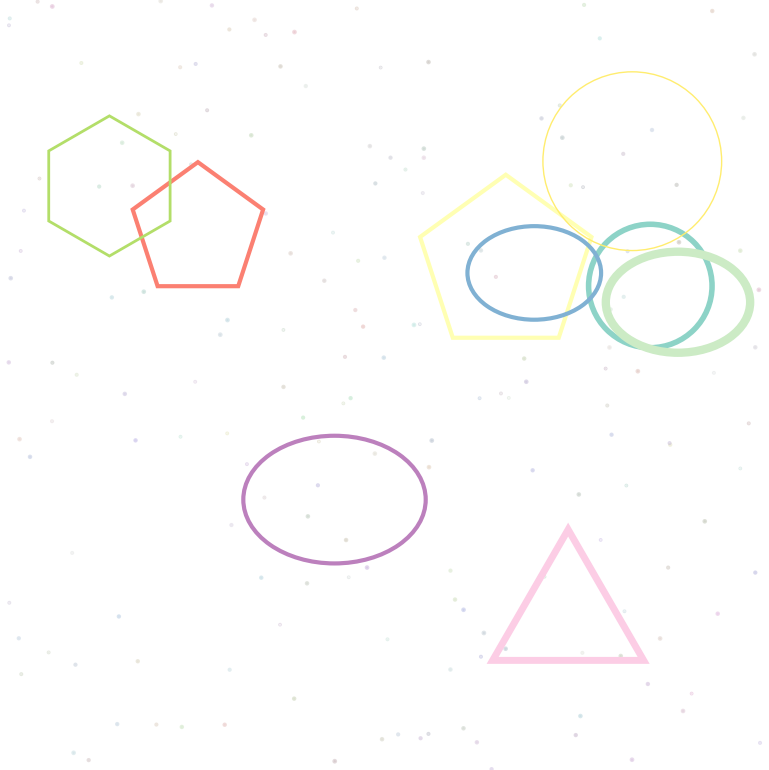[{"shape": "circle", "thickness": 2, "radius": 0.4, "center": [0.845, 0.629]}, {"shape": "pentagon", "thickness": 1.5, "radius": 0.59, "center": [0.657, 0.656]}, {"shape": "pentagon", "thickness": 1.5, "radius": 0.45, "center": [0.257, 0.7]}, {"shape": "oval", "thickness": 1.5, "radius": 0.43, "center": [0.694, 0.646]}, {"shape": "hexagon", "thickness": 1, "radius": 0.46, "center": [0.142, 0.759]}, {"shape": "triangle", "thickness": 2.5, "radius": 0.57, "center": [0.738, 0.199]}, {"shape": "oval", "thickness": 1.5, "radius": 0.59, "center": [0.434, 0.351]}, {"shape": "oval", "thickness": 3, "radius": 0.47, "center": [0.881, 0.608]}, {"shape": "circle", "thickness": 0.5, "radius": 0.58, "center": [0.821, 0.791]}]